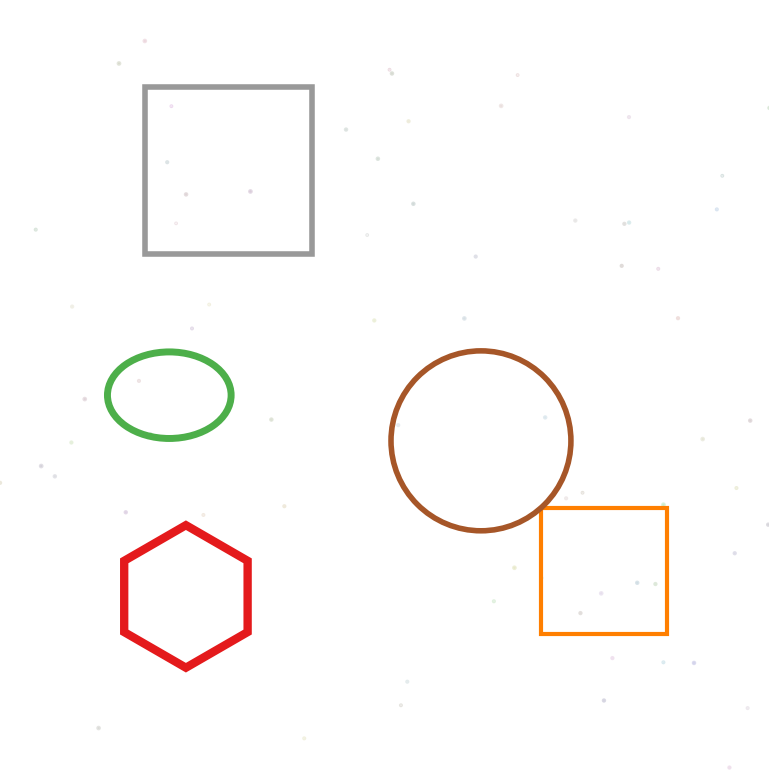[{"shape": "hexagon", "thickness": 3, "radius": 0.46, "center": [0.241, 0.225]}, {"shape": "oval", "thickness": 2.5, "radius": 0.4, "center": [0.22, 0.487]}, {"shape": "square", "thickness": 1.5, "radius": 0.41, "center": [0.784, 0.259]}, {"shape": "circle", "thickness": 2, "radius": 0.58, "center": [0.625, 0.427]}, {"shape": "square", "thickness": 2, "radius": 0.54, "center": [0.297, 0.778]}]